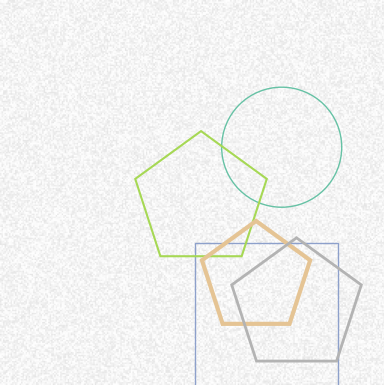[{"shape": "circle", "thickness": 1, "radius": 0.78, "center": [0.732, 0.618]}, {"shape": "square", "thickness": 1, "radius": 0.93, "center": [0.691, 0.182]}, {"shape": "pentagon", "thickness": 1.5, "radius": 0.9, "center": [0.522, 0.48]}, {"shape": "pentagon", "thickness": 3, "radius": 0.74, "center": [0.665, 0.278]}, {"shape": "pentagon", "thickness": 2, "radius": 0.88, "center": [0.77, 0.205]}]